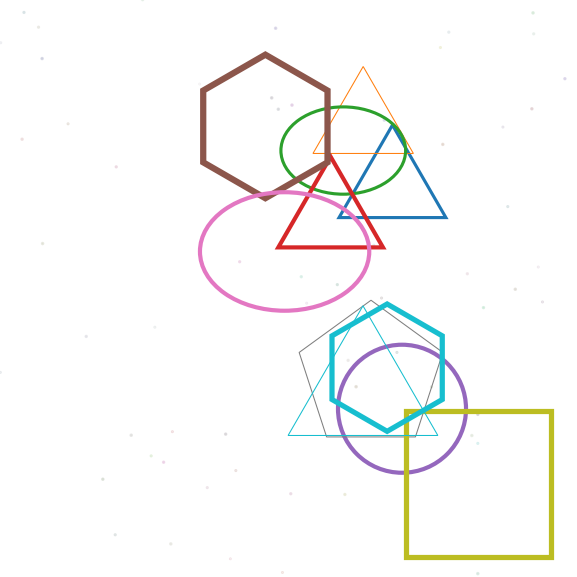[{"shape": "triangle", "thickness": 1.5, "radius": 0.53, "center": [0.68, 0.676]}, {"shape": "triangle", "thickness": 0.5, "radius": 0.5, "center": [0.629, 0.784]}, {"shape": "oval", "thickness": 1.5, "radius": 0.54, "center": [0.594, 0.738]}, {"shape": "triangle", "thickness": 2, "radius": 0.52, "center": [0.573, 0.623]}, {"shape": "circle", "thickness": 2, "radius": 0.55, "center": [0.696, 0.291]}, {"shape": "hexagon", "thickness": 3, "radius": 0.62, "center": [0.46, 0.78]}, {"shape": "oval", "thickness": 2, "radius": 0.73, "center": [0.493, 0.564]}, {"shape": "pentagon", "thickness": 0.5, "radius": 0.65, "center": [0.642, 0.348]}, {"shape": "square", "thickness": 2.5, "radius": 0.63, "center": [0.829, 0.161]}, {"shape": "triangle", "thickness": 0.5, "radius": 0.75, "center": [0.629, 0.32]}, {"shape": "hexagon", "thickness": 2.5, "radius": 0.55, "center": [0.67, 0.362]}]